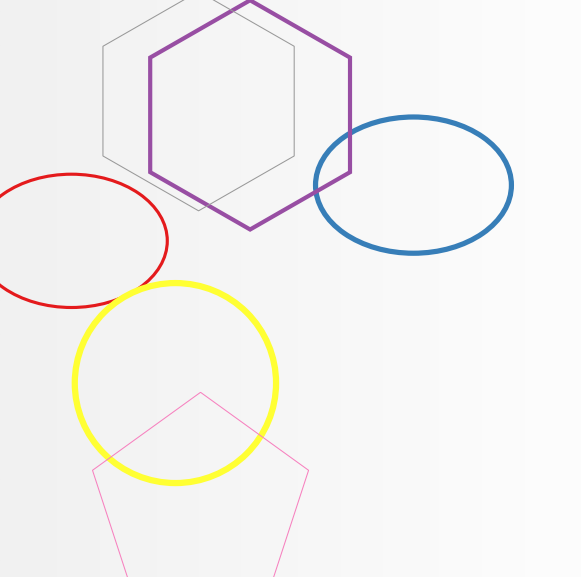[{"shape": "oval", "thickness": 1.5, "radius": 0.82, "center": [0.123, 0.582]}, {"shape": "oval", "thickness": 2.5, "radius": 0.84, "center": [0.711, 0.679]}, {"shape": "hexagon", "thickness": 2, "radius": 0.99, "center": [0.43, 0.8]}, {"shape": "circle", "thickness": 3, "radius": 0.87, "center": [0.302, 0.336]}, {"shape": "pentagon", "thickness": 0.5, "radius": 0.98, "center": [0.345, 0.124]}, {"shape": "hexagon", "thickness": 0.5, "radius": 0.95, "center": [0.342, 0.824]}]